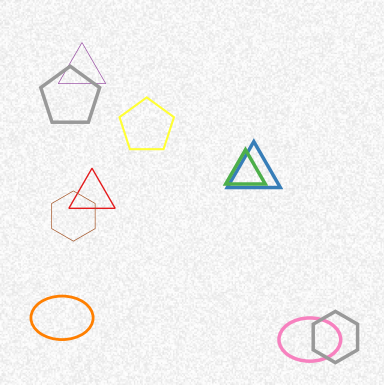[{"shape": "triangle", "thickness": 1, "radius": 0.35, "center": [0.239, 0.494]}, {"shape": "triangle", "thickness": 2.5, "radius": 0.4, "center": [0.659, 0.553]}, {"shape": "triangle", "thickness": 2.5, "radius": 0.3, "center": [0.638, 0.552]}, {"shape": "triangle", "thickness": 0.5, "radius": 0.36, "center": [0.213, 0.818]}, {"shape": "oval", "thickness": 2, "radius": 0.4, "center": [0.161, 0.174]}, {"shape": "pentagon", "thickness": 1.5, "radius": 0.37, "center": [0.381, 0.673]}, {"shape": "hexagon", "thickness": 0.5, "radius": 0.33, "center": [0.191, 0.439]}, {"shape": "oval", "thickness": 2.5, "radius": 0.4, "center": [0.805, 0.118]}, {"shape": "pentagon", "thickness": 2.5, "radius": 0.4, "center": [0.182, 0.748]}, {"shape": "hexagon", "thickness": 2.5, "radius": 0.33, "center": [0.871, 0.125]}]